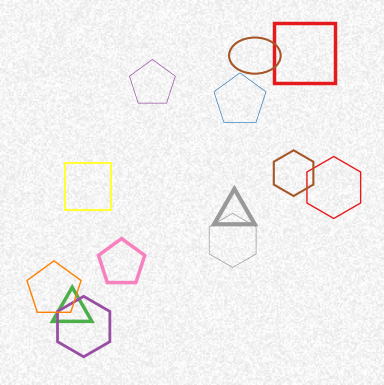[{"shape": "hexagon", "thickness": 1, "radius": 0.4, "center": [0.867, 0.513]}, {"shape": "square", "thickness": 2.5, "radius": 0.39, "center": [0.79, 0.862]}, {"shape": "pentagon", "thickness": 0.5, "radius": 0.36, "center": [0.623, 0.74]}, {"shape": "triangle", "thickness": 2.5, "radius": 0.3, "center": [0.188, 0.195]}, {"shape": "hexagon", "thickness": 2, "radius": 0.39, "center": [0.217, 0.152]}, {"shape": "pentagon", "thickness": 0.5, "radius": 0.31, "center": [0.396, 0.783]}, {"shape": "pentagon", "thickness": 1, "radius": 0.37, "center": [0.14, 0.249]}, {"shape": "square", "thickness": 1.5, "radius": 0.3, "center": [0.229, 0.516]}, {"shape": "hexagon", "thickness": 1.5, "radius": 0.3, "center": [0.763, 0.55]}, {"shape": "oval", "thickness": 1.5, "radius": 0.34, "center": [0.662, 0.856]}, {"shape": "pentagon", "thickness": 2.5, "radius": 0.32, "center": [0.316, 0.317]}, {"shape": "triangle", "thickness": 3, "radius": 0.31, "center": [0.609, 0.448]}, {"shape": "hexagon", "thickness": 0.5, "radius": 0.35, "center": [0.604, 0.376]}]